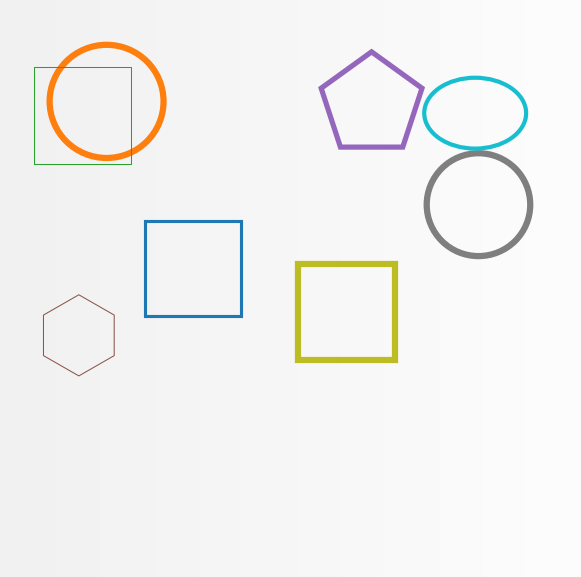[{"shape": "square", "thickness": 1.5, "radius": 0.41, "center": [0.333, 0.534]}, {"shape": "circle", "thickness": 3, "radius": 0.49, "center": [0.183, 0.824]}, {"shape": "square", "thickness": 0.5, "radius": 0.42, "center": [0.142, 0.799]}, {"shape": "pentagon", "thickness": 2.5, "radius": 0.46, "center": [0.639, 0.818]}, {"shape": "hexagon", "thickness": 0.5, "radius": 0.35, "center": [0.136, 0.418]}, {"shape": "circle", "thickness": 3, "radius": 0.45, "center": [0.823, 0.645]}, {"shape": "square", "thickness": 3, "radius": 0.42, "center": [0.596, 0.459]}, {"shape": "oval", "thickness": 2, "radius": 0.44, "center": [0.818, 0.803]}]